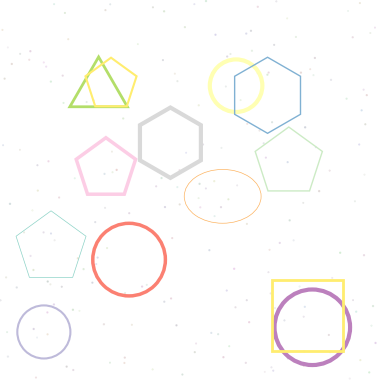[{"shape": "pentagon", "thickness": 0.5, "radius": 0.48, "center": [0.133, 0.357]}, {"shape": "circle", "thickness": 3, "radius": 0.34, "center": [0.613, 0.777]}, {"shape": "circle", "thickness": 1.5, "radius": 0.34, "center": [0.114, 0.138]}, {"shape": "circle", "thickness": 2.5, "radius": 0.47, "center": [0.335, 0.326]}, {"shape": "hexagon", "thickness": 1, "radius": 0.49, "center": [0.695, 0.753]}, {"shape": "oval", "thickness": 0.5, "radius": 0.5, "center": [0.578, 0.49]}, {"shape": "triangle", "thickness": 2, "radius": 0.43, "center": [0.256, 0.766]}, {"shape": "pentagon", "thickness": 2.5, "radius": 0.41, "center": [0.275, 0.561]}, {"shape": "hexagon", "thickness": 3, "radius": 0.46, "center": [0.443, 0.629]}, {"shape": "circle", "thickness": 3, "radius": 0.49, "center": [0.811, 0.15]}, {"shape": "pentagon", "thickness": 1, "radius": 0.46, "center": [0.75, 0.578]}, {"shape": "pentagon", "thickness": 1.5, "radius": 0.35, "center": [0.288, 0.78]}, {"shape": "square", "thickness": 2, "radius": 0.46, "center": [0.799, 0.181]}]